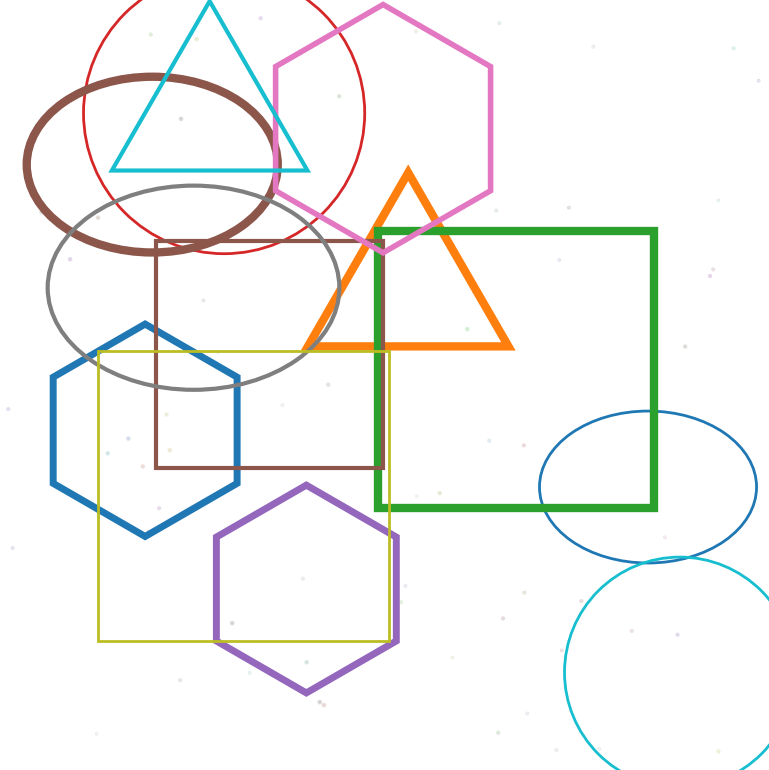[{"shape": "hexagon", "thickness": 2.5, "radius": 0.69, "center": [0.189, 0.441]}, {"shape": "oval", "thickness": 1, "radius": 0.7, "center": [0.842, 0.367]}, {"shape": "triangle", "thickness": 3, "radius": 0.75, "center": [0.53, 0.625]}, {"shape": "square", "thickness": 3, "radius": 0.9, "center": [0.67, 0.52]}, {"shape": "circle", "thickness": 1, "radius": 0.91, "center": [0.291, 0.853]}, {"shape": "hexagon", "thickness": 2.5, "radius": 0.67, "center": [0.398, 0.235]}, {"shape": "square", "thickness": 1.5, "radius": 0.74, "center": [0.35, 0.539]}, {"shape": "oval", "thickness": 3, "radius": 0.82, "center": [0.198, 0.786]}, {"shape": "hexagon", "thickness": 2, "radius": 0.81, "center": [0.498, 0.833]}, {"shape": "oval", "thickness": 1.5, "radius": 0.95, "center": [0.251, 0.626]}, {"shape": "square", "thickness": 1, "radius": 0.94, "center": [0.316, 0.356]}, {"shape": "circle", "thickness": 1, "radius": 0.75, "center": [0.883, 0.127]}, {"shape": "triangle", "thickness": 1.5, "radius": 0.73, "center": [0.272, 0.852]}]